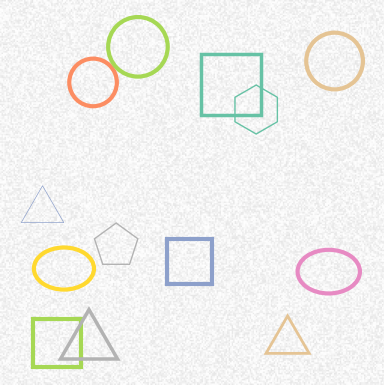[{"shape": "hexagon", "thickness": 1, "radius": 0.32, "center": [0.665, 0.716]}, {"shape": "square", "thickness": 2.5, "radius": 0.39, "center": [0.6, 0.78]}, {"shape": "circle", "thickness": 3, "radius": 0.31, "center": [0.242, 0.786]}, {"shape": "triangle", "thickness": 0.5, "radius": 0.32, "center": [0.11, 0.454]}, {"shape": "square", "thickness": 3, "radius": 0.29, "center": [0.491, 0.321]}, {"shape": "oval", "thickness": 3, "radius": 0.41, "center": [0.854, 0.294]}, {"shape": "circle", "thickness": 3, "radius": 0.39, "center": [0.358, 0.878]}, {"shape": "square", "thickness": 3, "radius": 0.31, "center": [0.149, 0.109]}, {"shape": "oval", "thickness": 3, "radius": 0.39, "center": [0.166, 0.302]}, {"shape": "triangle", "thickness": 2, "radius": 0.32, "center": [0.747, 0.115]}, {"shape": "circle", "thickness": 3, "radius": 0.37, "center": [0.869, 0.841]}, {"shape": "triangle", "thickness": 2.5, "radius": 0.43, "center": [0.231, 0.11]}, {"shape": "pentagon", "thickness": 1, "radius": 0.3, "center": [0.302, 0.361]}]